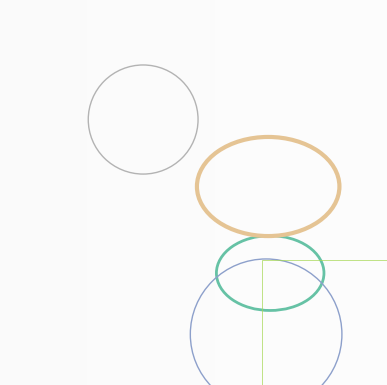[{"shape": "oval", "thickness": 2, "radius": 0.69, "center": [0.697, 0.291]}, {"shape": "circle", "thickness": 1, "radius": 0.98, "center": [0.687, 0.132]}, {"shape": "square", "thickness": 0.5, "radius": 0.9, "center": [0.857, 0.144]}, {"shape": "oval", "thickness": 3, "radius": 0.92, "center": [0.692, 0.516]}, {"shape": "circle", "thickness": 1, "radius": 0.71, "center": [0.369, 0.69]}]